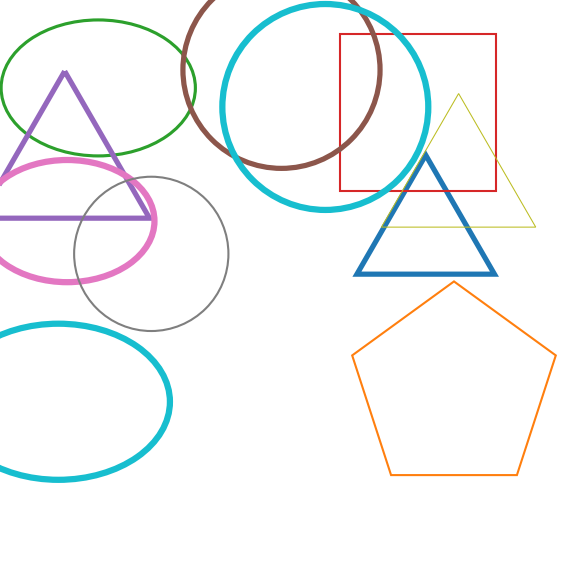[{"shape": "triangle", "thickness": 2.5, "radius": 0.69, "center": [0.737, 0.593]}, {"shape": "pentagon", "thickness": 1, "radius": 0.93, "center": [0.786, 0.326]}, {"shape": "oval", "thickness": 1.5, "radius": 0.84, "center": [0.17, 0.847]}, {"shape": "square", "thickness": 1, "radius": 0.68, "center": [0.724, 0.804]}, {"shape": "triangle", "thickness": 2.5, "radius": 0.85, "center": [0.112, 0.706]}, {"shape": "circle", "thickness": 2.5, "radius": 0.85, "center": [0.487, 0.878]}, {"shape": "oval", "thickness": 3, "radius": 0.76, "center": [0.116, 0.616]}, {"shape": "circle", "thickness": 1, "radius": 0.67, "center": [0.262, 0.56]}, {"shape": "triangle", "thickness": 0.5, "radius": 0.77, "center": [0.794, 0.683]}, {"shape": "oval", "thickness": 3, "radius": 0.97, "center": [0.101, 0.303]}, {"shape": "circle", "thickness": 3, "radius": 0.89, "center": [0.563, 0.814]}]